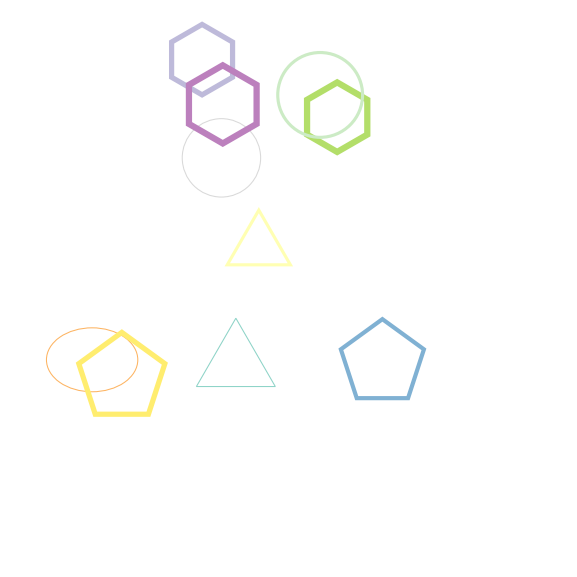[{"shape": "triangle", "thickness": 0.5, "radius": 0.39, "center": [0.408, 0.369]}, {"shape": "triangle", "thickness": 1.5, "radius": 0.32, "center": [0.448, 0.572]}, {"shape": "hexagon", "thickness": 2.5, "radius": 0.3, "center": [0.35, 0.896]}, {"shape": "pentagon", "thickness": 2, "radius": 0.38, "center": [0.662, 0.371]}, {"shape": "oval", "thickness": 0.5, "radius": 0.4, "center": [0.16, 0.376]}, {"shape": "hexagon", "thickness": 3, "radius": 0.3, "center": [0.584, 0.796]}, {"shape": "circle", "thickness": 0.5, "radius": 0.34, "center": [0.383, 0.726]}, {"shape": "hexagon", "thickness": 3, "radius": 0.34, "center": [0.386, 0.818]}, {"shape": "circle", "thickness": 1.5, "radius": 0.37, "center": [0.554, 0.835]}, {"shape": "pentagon", "thickness": 2.5, "radius": 0.39, "center": [0.211, 0.345]}]